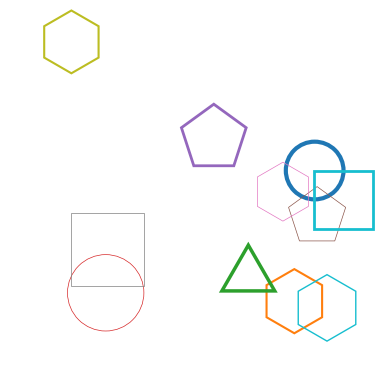[{"shape": "circle", "thickness": 3, "radius": 0.37, "center": [0.817, 0.557]}, {"shape": "hexagon", "thickness": 1.5, "radius": 0.42, "center": [0.764, 0.218]}, {"shape": "triangle", "thickness": 2.5, "radius": 0.4, "center": [0.645, 0.284]}, {"shape": "circle", "thickness": 0.5, "radius": 0.5, "center": [0.275, 0.239]}, {"shape": "pentagon", "thickness": 2, "radius": 0.44, "center": [0.555, 0.641]}, {"shape": "pentagon", "thickness": 0.5, "radius": 0.39, "center": [0.824, 0.437]}, {"shape": "hexagon", "thickness": 0.5, "radius": 0.38, "center": [0.735, 0.502]}, {"shape": "square", "thickness": 0.5, "radius": 0.47, "center": [0.279, 0.351]}, {"shape": "hexagon", "thickness": 1.5, "radius": 0.41, "center": [0.185, 0.891]}, {"shape": "square", "thickness": 2, "radius": 0.38, "center": [0.892, 0.481]}, {"shape": "hexagon", "thickness": 1, "radius": 0.43, "center": [0.849, 0.2]}]